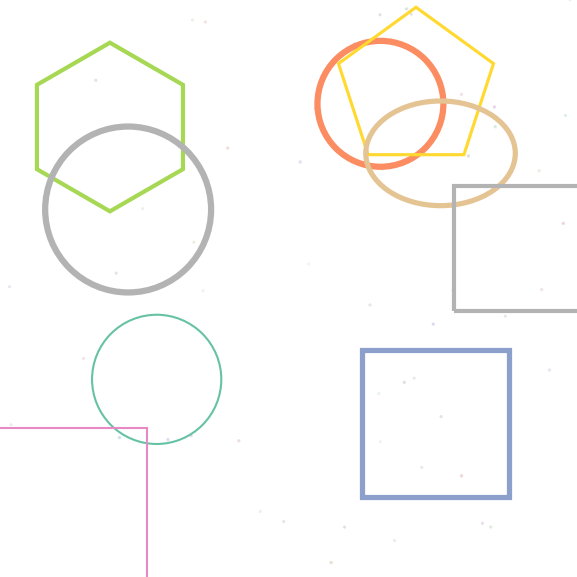[{"shape": "circle", "thickness": 1, "radius": 0.56, "center": [0.271, 0.342]}, {"shape": "circle", "thickness": 3, "radius": 0.55, "center": [0.659, 0.819]}, {"shape": "square", "thickness": 2.5, "radius": 0.63, "center": [0.754, 0.266]}, {"shape": "square", "thickness": 1, "radius": 0.71, "center": [0.113, 0.117]}, {"shape": "hexagon", "thickness": 2, "radius": 0.73, "center": [0.19, 0.779]}, {"shape": "pentagon", "thickness": 1.5, "radius": 0.71, "center": [0.72, 0.845]}, {"shape": "oval", "thickness": 2.5, "radius": 0.65, "center": [0.763, 0.734]}, {"shape": "square", "thickness": 2, "radius": 0.54, "center": [0.893, 0.569]}, {"shape": "circle", "thickness": 3, "radius": 0.72, "center": [0.222, 0.636]}]